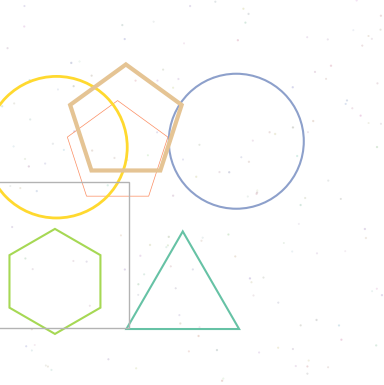[{"shape": "triangle", "thickness": 1.5, "radius": 0.85, "center": [0.475, 0.23]}, {"shape": "pentagon", "thickness": 0.5, "radius": 0.69, "center": [0.305, 0.602]}, {"shape": "circle", "thickness": 1.5, "radius": 0.88, "center": [0.614, 0.633]}, {"shape": "hexagon", "thickness": 1.5, "radius": 0.68, "center": [0.143, 0.269]}, {"shape": "circle", "thickness": 2, "radius": 0.92, "center": [0.147, 0.618]}, {"shape": "pentagon", "thickness": 3, "radius": 0.76, "center": [0.327, 0.68]}, {"shape": "square", "thickness": 1, "radius": 0.94, "center": [0.147, 0.338]}]